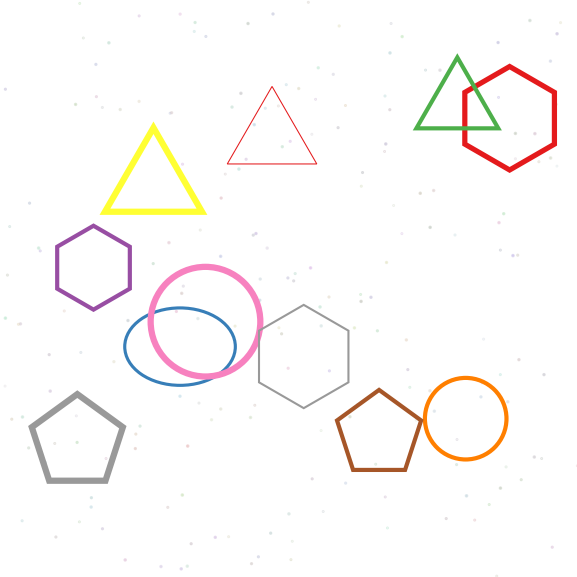[{"shape": "triangle", "thickness": 0.5, "radius": 0.45, "center": [0.471, 0.76]}, {"shape": "hexagon", "thickness": 2.5, "radius": 0.45, "center": [0.882, 0.794]}, {"shape": "oval", "thickness": 1.5, "radius": 0.48, "center": [0.312, 0.399]}, {"shape": "triangle", "thickness": 2, "radius": 0.41, "center": [0.792, 0.818]}, {"shape": "hexagon", "thickness": 2, "radius": 0.36, "center": [0.162, 0.536]}, {"shape": "circle", "thickness": 2, "radius": 0.35, "center": [0.806, 0.274]}, {"shape": "triangle", "thickness": 3, "radius": 0.48, "center": [0.266, 0.681]}, {"shape": "pentagon", "thickness": 2, "radius": 0.38, "center": [0.656, 0.247]}, {"shape": "circle", "thickness": 3, "radius": 0.47, "center": [0.356, 0.442]}, {"shape": "hexagon", "thickness": 1, "radius": 0.45, "center": [0.526, 0.382]}, {"shape": "pentagon", "thickness": 3, "radius": 0.41, "center": [0.134, 0.234]}]